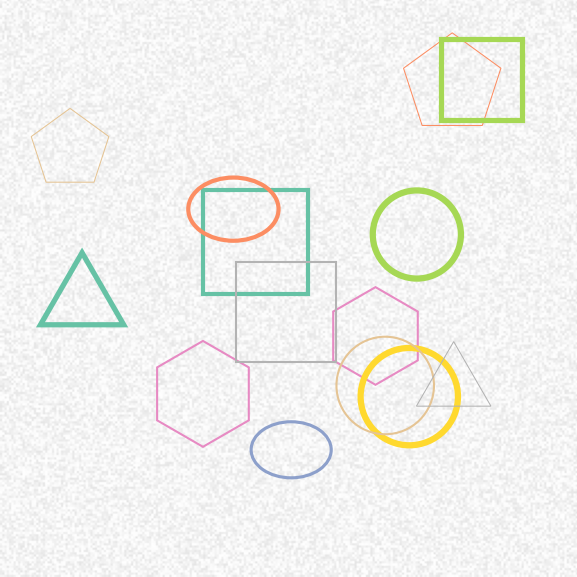[{"shape": "square", "thickness": 2, "radius": 0.45, "center": [0.442, 0.58]}, {"shape": "triangle", "thickness": 2.5, "radius": 0.42, "center": [0.142, 0.478]}, {"shape": "pentagon", "thickness": 0.5, "radius": 0.44, "center": [0.783, 0.854]}, {"shape": "oval", "thickness": 2, "radius": 0.39, "center": [0.404, 0.637]}, {"shape": "oval", "thickness": 1.5, "radius": 0.35, "center": [0.504, 0.22]}, {"shape": "hexagon", "thickness": 1, "radius": 0.46, "center": [0.351, 0.317]}, {"shape": "hexagon", "thickness": 1, "radius": 0.42, "center": [0.65, 0.417]}, {"shape": "circle", "thickness": 3, "radius": 0.38, "center": [0.722, 0.593]}, {"shape": "square", "thickness": 2.5, "radius": 0.35, "center": [0.834, 0.861]}, {"shape": "circle", "thickness": 3, "radius": 0.42, "center": [0.709, 0.312]}, {"shape": "circle", "thickness": 1, "radius": 0.42, "center": [0.667, 0.332]}, {"shape": "pentagon", "thickness": 0.5, "radius": 0.35, "center": [0.121, 0.741]}, {"shape": "triangle", "thickness": 0.5, "radius": 0.37, "center": [0.786, 0.333]}, {"shape": "square", "thickness": 1, "radius": 0.43, "center": [0.495, 0.459]}]